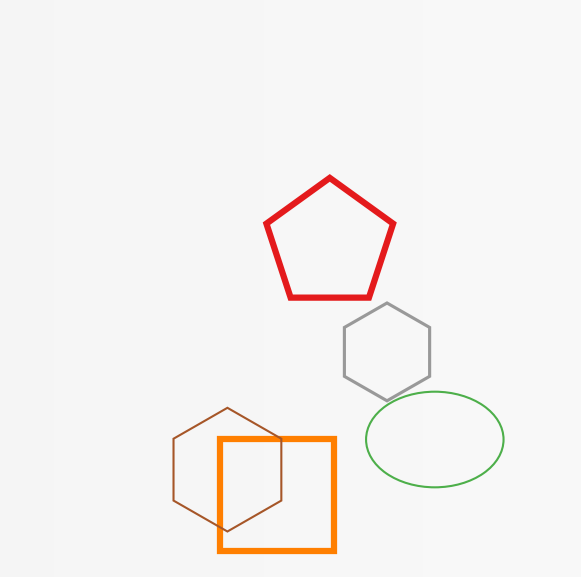[{"shape": "pentagon", "thickness": 3, "radius": 0.57, "center": [0.567, 0.576]}, {"shape": "oval", "thickness": 1, "radius": 0.59, "center": [0.748, 0.238]}, {"shape": "square", "thickness": 3, "radius": 0.49, "center": [0.477, 0.142]}, {"shape": "hexagon", "thickness": 1, "radius": 0.54, "center": [0.391, 0.186]}, {"shape": "hexagon", "thickness": 1.5, "radius": 0.42, "center": [0.666, 0.39]}]